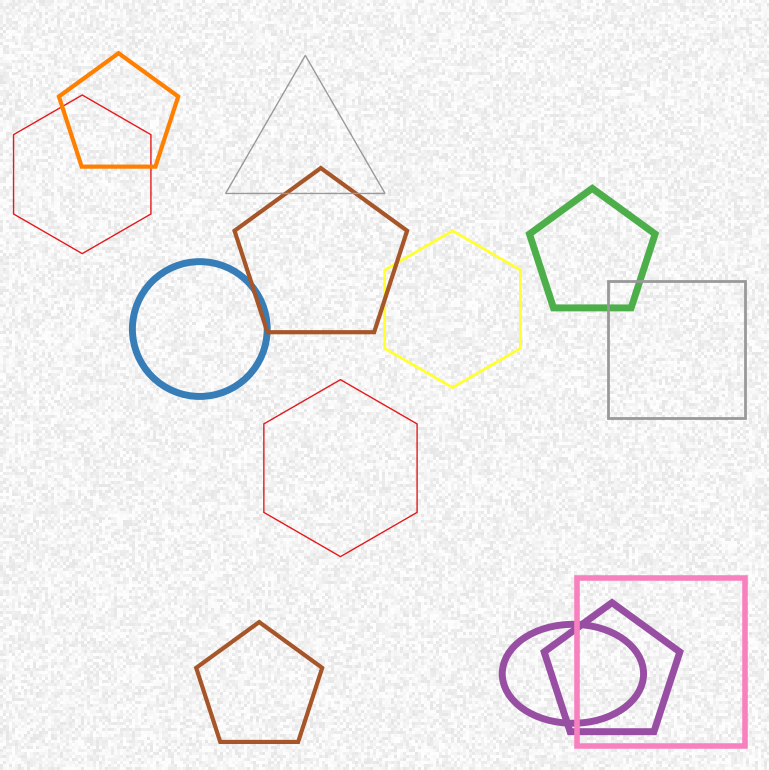[{"shape": "hexagon", "thickness": 0.5, "radius": 0.57, "center": [0.442, 0.392]}, {"shape": "hexagon", "thickness": 0.5, "radius": 0.51, "center": [0.107, 0.774]}, {"shape": "circle", "thickness": 2.5, "radius": 0.44, "center": [0.259, 0.573]}, {"shape": "pentagon", "thickness": 2.5, "radius": 0.43, "center": [0.769, 0.67]}, {"shape": "oval", "thickness": 2.5, "radius": 0.46, "center": [0.744, 0.125]}, {"shape": "pentagon", "thickness": 2.5, "radius": 0.46, "center": [0.795, 0.125]}, {"shape": "pentagon", "thickness": 1.5, "radius": 0.41, "center": [0.154, 0.849]}, {"shape": "hexagon", "thickness": 1, "radius": 0.51, "center": [0.588, 0.598]}, {"shape": "pentagon", "thickness": 1.5, "radius": 0.43, "center": [0.337, 0.106]}, {"shape": "pentagon", "thickness": 1.5, "radius": 0.59, "center": [0.417, 0.664]}, {"shape": "square", "thickness": 2, "radius": 0.55, "center": [0.858, 0.141]}, {"shape": "square", "thickness": 1, "radius": 0.44, "center": [0.878, 0.546]}, {"shape": "triangle", "thickness": 0.5, "radius": 0.6, "center": [0.396, 0.809]}]